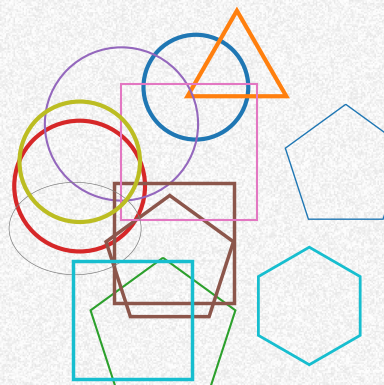[{"shape": "pentagon", "thickness": 1, "radius": 0.82, "center": [0.898, 0.564]}, {"shape": "circle", "thickness": 3, "radius": 0.68, "center": [0.509, 0.774]}, {"shape": "triangle", "thickness": 3, "radius": 0.74, "center": [0.615, 0.824]}, {"shape": "pentagon", "thickness": 1.5, "radius": 0.99, "center": [0.423, 0.133]}, {"shape": "circle", "thickness": 3, "radius": 0.85, "center": [0.207, 0.517]}, {"shape": "circle", "thickness": 1.5, "radius": 1.0, "center": [0.316, 0.678]}, {"shape": "pentagon", "thickness": 2.5, "radius": 0.87, "center": [0.441, 0.318]}, {"shape": "square", "thickness": 2.5, "radius": 0.78, "center": [0.451, 0.369]}, {"shape": "square", "thickness": 1.5, "radius": 0.88, "center": [0.492, 0.605]}, {"shape": "oval", "thickness": 0.5, "radius": 0.86, "center": [0.195, 0.406]}, {"shape": "circle", "thickness": 3, "radius": 0.78, "center": [0.207, 0.58]}, {"shape": "hexagon", "thickness": 2, "radius": 0.76, "center": [0.803, 0.205]}, {"shape": "square", "thickness": 2.5, "radius": 0.77, "center": [0.345, 0.169]}]